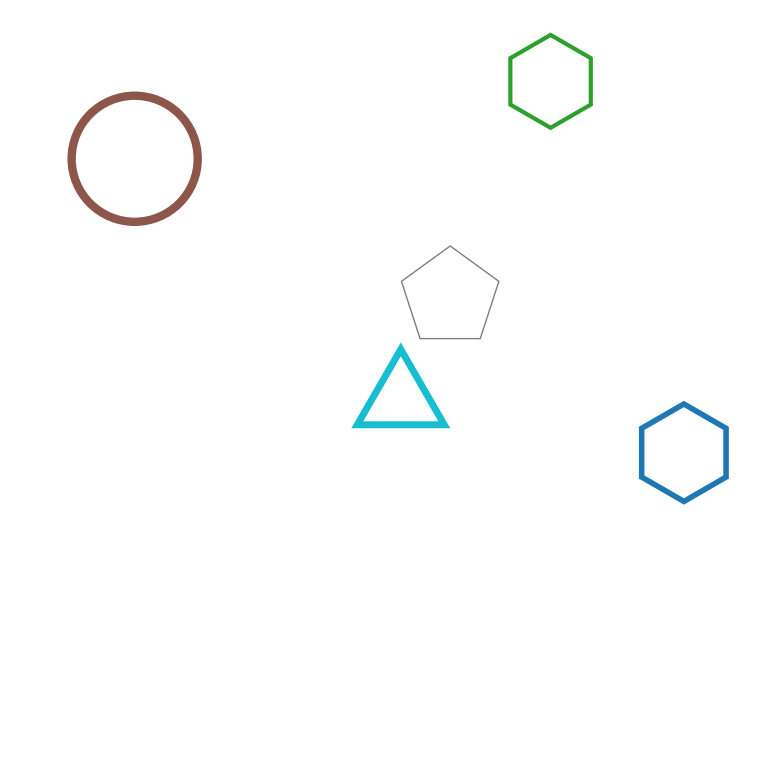[{"shape": "hexagon", "thickness": 2, "radius": 0.32, "center": [0.888, 0.412]}, {"shape": "hexagon", "thickness": 1.5, "radius": 0.3, "center": [0.715, 0.894]}, {"shape": "circle", "thickness": 3, "radius": 0.41, "center": [0.175, 0.794]}, {"shape": "pentagon", "thickness": 0.5, "radius": 0.33, "center": [0.585, 0.614]}, {"shape": "triangle", "thickness": 2.5, "radius": 0.33, "center": [0.52, 0.481]}]